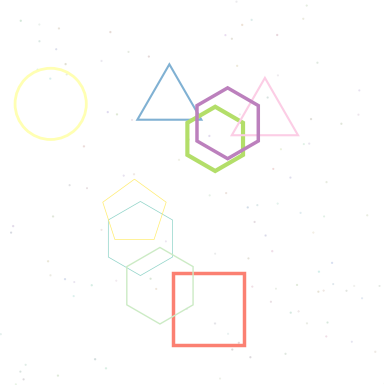[{"shape": "hexagon", "thickness": 0.5, "radius": 0.48, "center": [0.365, 0.381]}, {"shape": "circle", "thickness": 2, "radius": 0.46, "center": [0.132, 0.73]}, {"shape": "square", "thickness": 2.5, "radius": 0.46, "center": [0.542, 0.198]}, {"shape": "triangle", "thickness": 1.5, "radius": 0.48, "center": [0.44, 0.737]}, {"shape": "hexagon", "thickness": 3, "radius": 0.42, "center": [0.559, 0.639]}, {"shape": "triangle", "thickness": 1.5, "radius": 0.5, "center": [0.688, 0.698]}, {"shape": "hexagon", "thickness": 2.5, "radius": 0.46, "center": [0.591, 0.68]}, {"shape": "hexagon", "thickness": 1, "radius": 0.5, "center": [0.415, 0.258]}, {"shape": "pentagon", "thickness": 0.5, "radius": 0.43, "center": [0.349, 0.448]}]